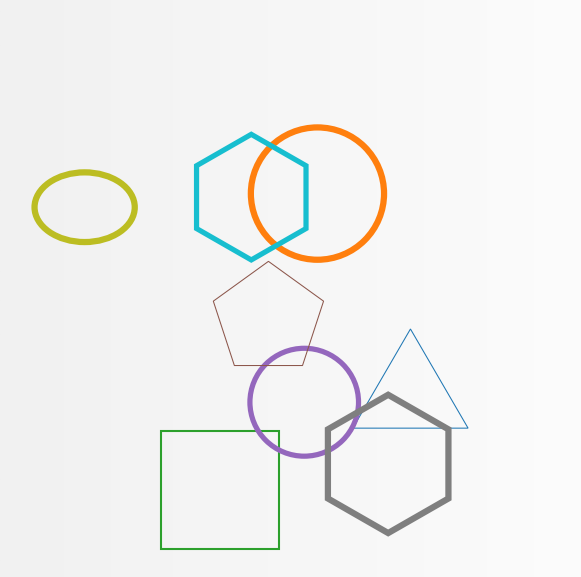[{"shape": "triangle", "thickness": 0.5, "radius": 0.57, "center": [0.706, 0.315]}, {"shape": "circle", "thickness": 3, "radius": 0.57, "center": [0.546, 0.664]}, {"shape": "square", "thickness": 1, "radius": 0.51, "center": [0.378, 0.151]}, {"shape": "circle", "thickness": 2.5, "radius": 0.47, "center": [0.523, 0.303]}, {"shape": "pentagon", "thickness": 0.5, "radius": 0.5, "center": [0.462, 0.447]}, {"shape": "hexagon", "thickness": 3, "radius": 0.6, "center": [0.668, 0.196]}, {"shape": "oval", "thickness": 3, "radius": 0.43, "center": [0.146, 0.64]}, {"shape": "hexagon", "thickness": 2.5, "radius": 0.54, "center": [0.432, 0.658]}]